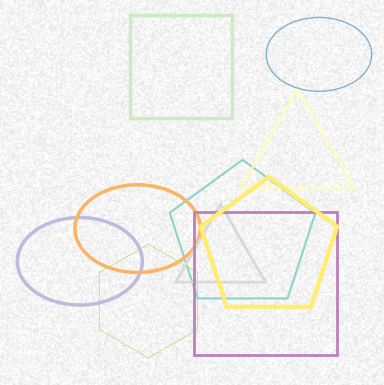[{"shape": "pentagon", "thickness": 1.5, "radius": 1.0, "center": [0.63, 0.386]}, {"shape": "triangle", "thickness": 1.5, "radius": 0.85, "center": [0.773, 0.598]}, {"shape": "oval", "thickness": 2.5, "radius": 0.81, "center": [0.207, 0.321]}, {"shape": "oval", "thickness": 1, "radius": 0.69, "center": [0.828, 0.859]}, {"shape": "oval", "thickness": 2.5, "radius": 0.81, "center": [0.357, 0.406]}, {"shape": "hexagon", "thickness": 0.5, "radius": 0.74, "center": [0.386, 0.218]}, {"shape": "triangle", "thickness": 2, "radius": 0.67, "center": [0.573, 0.334]}, {"shape": "square", "thickness": 2, "radius": 0.93, "center": [0.69, 0.263]}, {"shape": "square", "thickness": 2.5, "radius": 0.67, "center": [0.47, 0.827]}, {"shape": "pentagon", "thickness": 3, "radius": 0.93, "center": [0.698, 0.354]}]